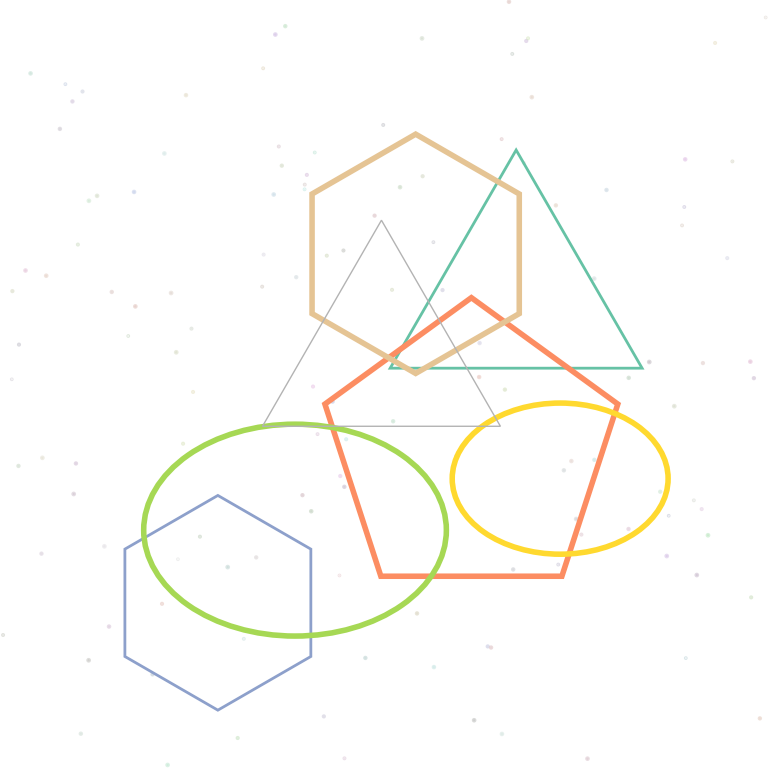[{"shape": "triangle", "thickness": 1, "radius": 0.94, "center": [0.67, 0.616]}, {"shape": "pentagon", "thickness": 2, "radius": 1.0, "center": [0.612, 0.413]}, {"shape": "hexagon", "thickness": 1, "radius": 0.7, "center": [0.283, 0.217]}, {"shape": "oval", "thickness": 2, "radius": 0.98, "center": [0.383, 0.312]}, {"shape": "oval", "thickness": 2, "radius": 0.7, "center": [0.727, 0.378]}, {"shape": "hexagon", "thickness": 2, "radius": 0.78, "center": [0.54, 0.67]}, {"shape": "triangle", "thickness": 0.5, "radius": 0.89, "center": [0.495, 0.536]}]